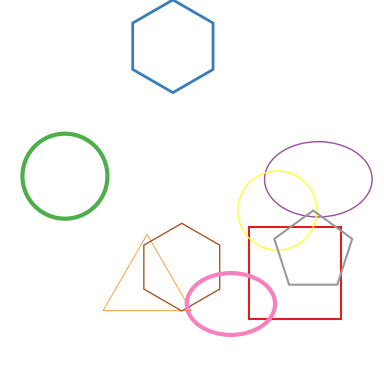[{"shape": "square", "thickness": 1.5, "radius": 0.6, "center": [0.765, 0.29]}, {"shape": "hexagon", "thickness": 2, "radius": 0.6, "center": [0.449, 0.88]}, {"shape": "circle", "thickness": 3, "radius": 0.55, "center": [0.169, 0.542]}, {"shape": "oval", "thickness": 1, "radius": 0.7, "center": [0.827, 0.534]}, {"shape": "triangle", "thickness": 0.5, "radius": 0.66, "center": [0.382, 0.259]}, {"shape": "circle", "thickness": 1, "radius": 0.51, "center": [0.72, 0.453]}, {"shape": "hexagon", "thickness": 1, "radius": 0.57, "center": [0.472, 0.306]}, {"shape": "oval", "thickness": 3, "radius": 0.57, "center": [0.6, 0.21]}, {"shape": "pentagon", "thickness": 1.5, "radius": 0.53, "center": [0.814, 0.347]}]